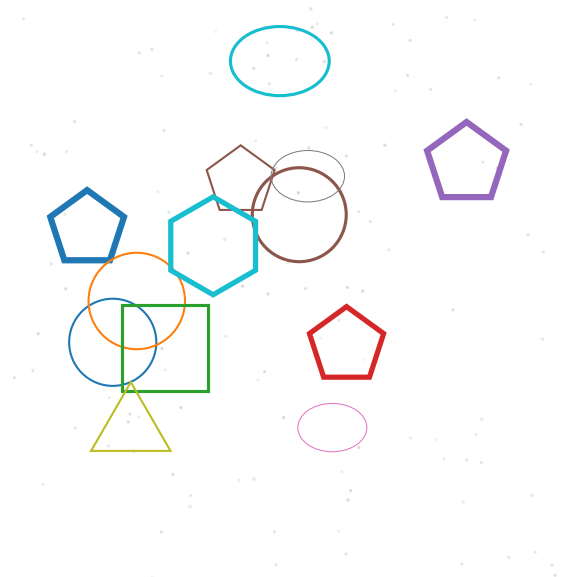[{"shape": "circle", "thickness": 1, "radius": 0.38, "center": [0.195, 0.406]}, {"shape": "pentagon", "thickness": 3, "radius": 0.34, "center": [0.151, 0.603]}, {"shape": "circle", "thickness": 1, "radius": 0.42, "center": [0.237, 0.478]}, {"shape": "square", "thickness": 1.5, "radius": 0.37, "center": [0.286, 0.396]}, {"shape": "pentagon", "thickness": 2.5, "radius": 0.34, "center": [0.6, 0.401]}, {"shape": "pentagon", "thickness": 3, "radius": 0.36, "center": [0.808, 0.716]}, {"shape": "circle", "thickness": 1.5, "radius": 0.41, "center": [0.518, 0.627]}, {"shape": "pentagon", "thickness": 1, "radius": 0.31, "center": [0.417, 0.686]}, {"shape": "oval", "thickness": 0.5, "radius": 0.3, "center": [0.575, 0.259]}, {"shape": "oval", "thickness": 0.5, "radius": 0.32, "center": [0.533, 0.694]}, {"shape": "triangle", "thickness": 1, "radius": 0.4, "center": [0.227, 0.258]}, {"shape": "oval", "thickness": 1.5, "radius": 0.43, "center": [0.485, 0.893]}, {"shape": "hexagon", "thickness": 2.5, "radius": 0.42, "center": [0.369, 0.574]}]